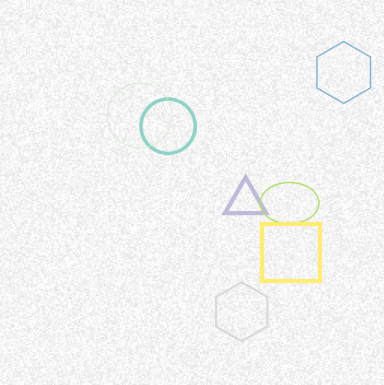[{"shape": "circle", "thickness": 2.5, "radius": 0.35, "center": [0.437, 0.672]}, {"shape": "triangle", "thickness": 3, "radius": 0.31, "center": [0.638, 0.477]}, {"shape": "hexagon", "thickness": 1, "radius": 0.4, "center": [0.893, 0.812]}, {"shape": "oval", "thickness": 1, "radius": 0.38, "center": [0.752, 0.473]}, {"shape": "hexagon", "thickness": 1.5, "radius": 0.38, "center": [0.628, 0.19]}, {"shape": "circle", "thickness": 0.5, "radius": 0.42, "center": [0.363, 0.7]}, {"shape": "square", "thickness": 3, "radius": 0.37, "center": [0.756, 0.343]}]